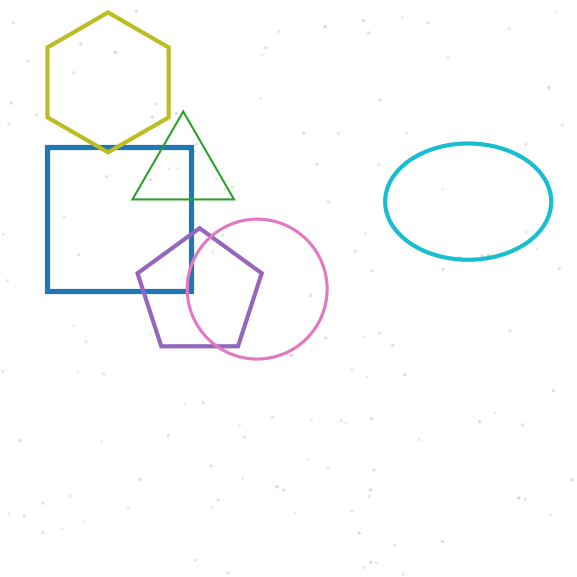[{"shape": "square", "thickness": 2.5, "radius": 0.62, "center": [0.206, 0.62]}, {"shape": "triangle", "thickness": 1, "radius": 0.51, "center": [0.317, 0.705]}, {"shape": "pentagon", "thickness": 2, "radius": 0.57, "center": [0.346, 0.491]}, {"shape": "circle", "thickness": 1.5, "radius": 0.61, "center": [0.445, 0.499]}, {"shape": "hexagon", "thickness": 2, "radius": 0.61, "center": [0.187, 0.856]}, {"shape": "oval", "thickness": 2, "radius": 0.72, "center": [0.811, 0.65]}]